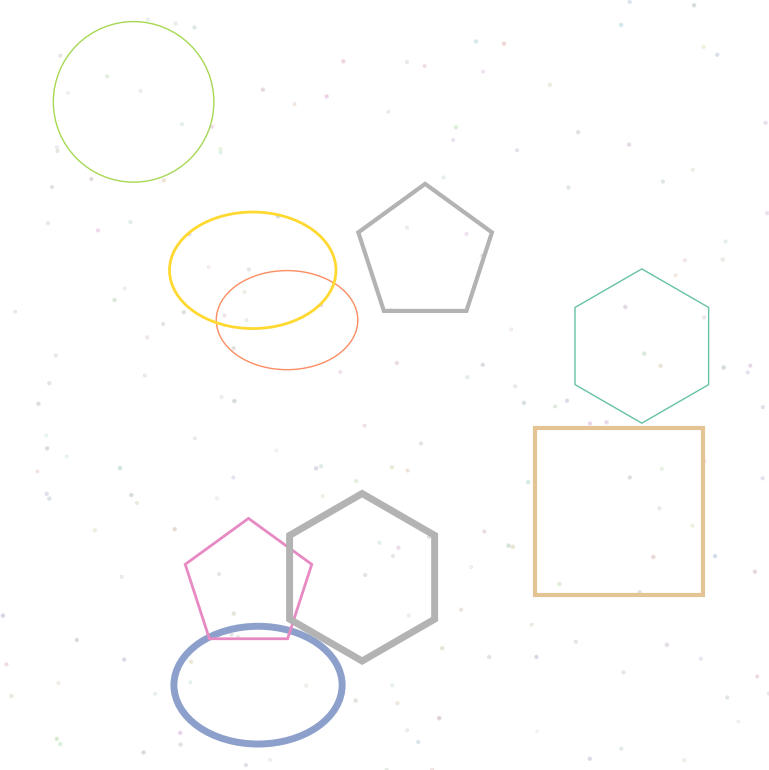[{"shape": "hexagon", "thickness": 0.5, "radius": 0.5, "center": [0.834, 0.551]}, {"shape": "oval", "thickness": 0.5, "radius": 0.46, "center": [0.373, 0.584]}, {"shape": "oval", "thickness": 2.5, "radius": 0.55, "center": [0.335, 0.11]}, {"shape": "pentagon", "thickness": 1, "radius": 0.43, "center": [0.323, 0.24]}, {"shape": "circle", "thickness": 0.5, "radius": 0.52, "center": [0.174, 0.868]}, {"shape": "oval", "thickness": 1, "radius": 0.54, "center": [0.328, 0.649]}, {"shape": "square", "thickness": 1.5, "radius": 0.54, "center": [0.804, 0.336]}, {"shape": "pentagon", "thickness": 1.5, "radius": 0.46, "center": [0.552, 0.67]}, {"shape": "hexagon", "thickness": 2.5, "radius": 0.54, "center": [0.47, 0.25]}]